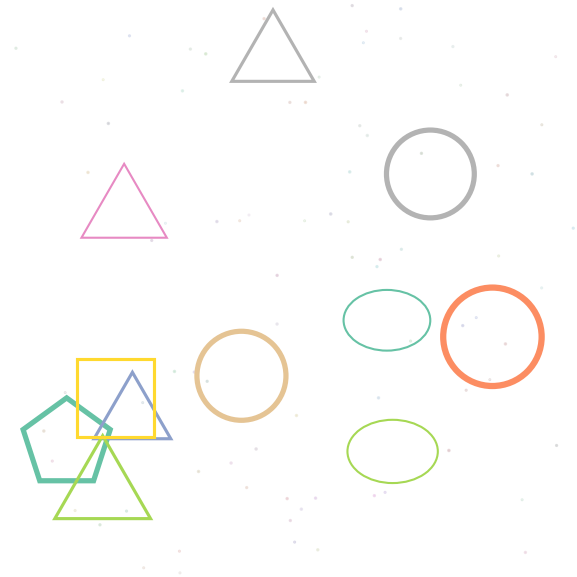[{"shape": "pentagon", "thickness": 2.5, "radius": 0.4, "center": [0.115, 0.231]}, {"shape": "oval", "thickness": 1, "radius": 0.38, "center": [0.67, 0.445]}, {"shape": "circle", "thickness": 3, "radius": 0.43, "center": [0.853, 0.416]}, {"shape": "triangle", "thickness": 1.5, "radius": 0.38, "center": [0.229, 0.278]}, {"shape": "triangle", "thickness": 1, "radius": 0.43, "center": [0.215, 0.63]}, {"shape": "oval", "thickness": 1, "radius": 0.39, "center": [0.68, 0.217]}, {"shape": "triangle", "thickness": 1.5, "radius": 0.48, "center": [0.178, 0.149]}, {"shape": "square", "thickness": 1.5, "radius": 0.33, "center": [0.2, 0.31]}, {"shape": "circle", "thickness": 2.5, "radius": 0.39, "center": [0.418, 0.348]}, {"shape": "circle", "thickness": 2.5, "radius": 0.38, "center": [0.745, 0.698]}, {"shape": "triangle", "thickness": 1.5, "radius": 0.41, "center": [0.473, 0.9]}]